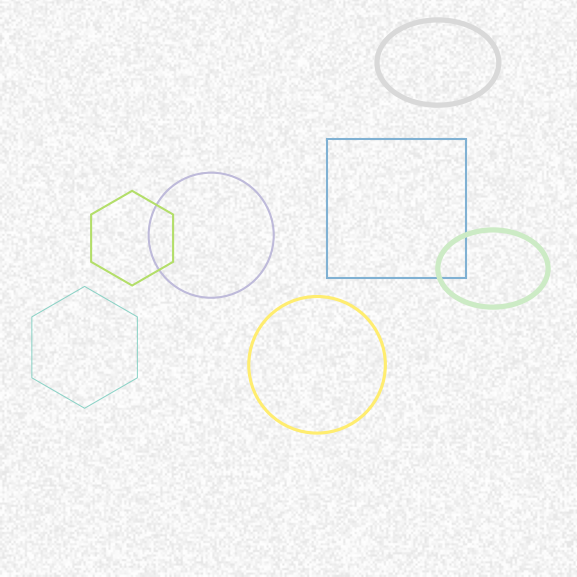[{"shape": "hexagon", "thickness": 0.5, "radius": 0.53, "center": [0.147, 0.398]}, {"shape": "circle", "thickness": 1, "radius": 0.54, "center": [0.366, 0.592]}, {"shape": "square", "thickness": 1, "radius": 0.6, "center": [0.687, 0.638]}, {"shape": "hexagon", "thickness": 1, "radius": 0.41, "center": [0.229, 0.587]}, {"shape": "oval", "thickness": 2.5, "radius": 0.53, "center": [0.758, 0.891]}, {"shape": "oval", "thickness": 2.5, "radius": 0.48, "center": [0.854, 0.534]}, {"shape": "circle", "thickness": 1.5, "radius": 0.59, "center": [0.549, 0.367]}]